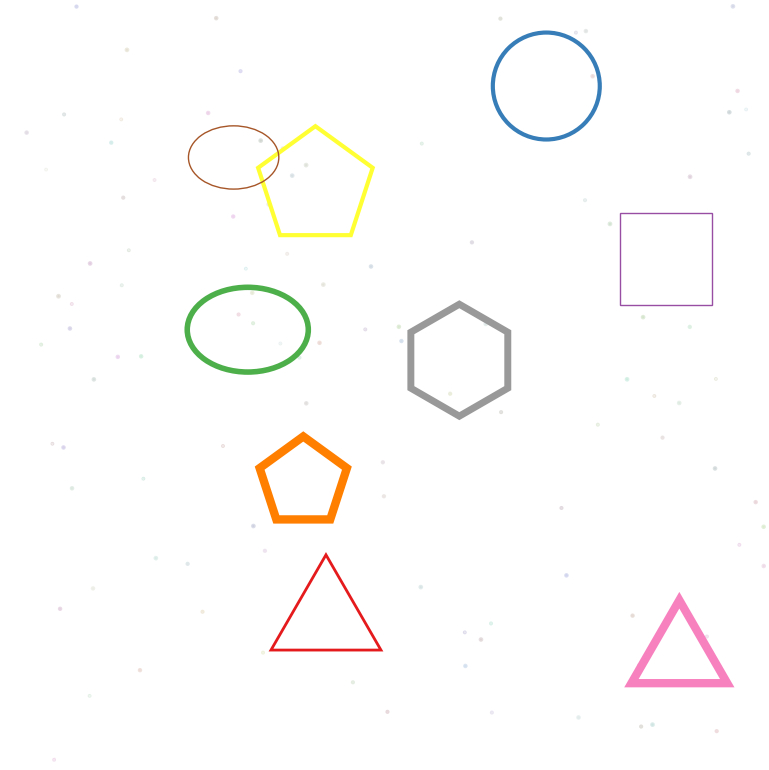[{"shape": "triangle", "thickness": 1, "radius": 0.41, "center": [0.423, 0.197]}, {"shape": "circle", "thickness": 1.5, "radius": 0.35, "center": [0.709, 0.888]}, {"shape": "oval", "thickness": 2, "radius": 0.39, "center": [0.322, 0.572]}, {"shape": "square", "thickness": 0.5, "radius": 0.3, "center": [0.865, 0.664]}, {"shape": "pentagon", "thickness": 3, "radius": 0.3, "center": [0.394, 0.374]}, {"shape": "pentagon", "thickness": 1.5, "radius": 0.39, "center": [0.41, 0.758]}, {"shape": "oval", "thickness": 0.5, "radius": 0.29, "center": [0.303, 0.795]}, {"shape": "triangle", "thickness": 3, "radius": 0.36, "center": [0.882, 0.149]}, {"shape": "hexagon", "thickness": 2.5, "radius": 0.36, "center": [0.597, 0.532]}]